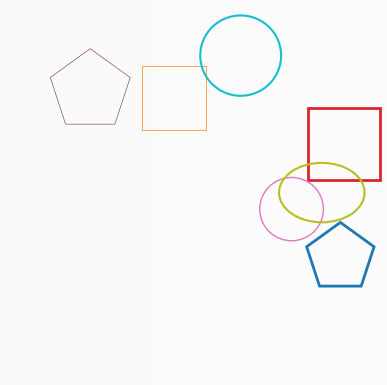[{"shape": "pentagon", "thickness": 2, "radius": 0.46, "center": [0.878, 0.331]}, {"shape": "square", "thickness": 0.5, "radius": 0.41, "center": [0.448, 0.744]}, {"shape": "square", "thickness": 2, "radius": 0.47, "center": [0.888, 0.625]}, {"shape": "pentagon", "thickness": 0.5, "radius": 0.54, "center": [0.233, 0.765]}, {"shape": "circle", "thickness": 1, "radius": 0.41, "center": [0.752, 0.457]}, {"shape": "oval", "thickness": 1.5, "radius": 0.55, "center": [0.831, 0.5]}, {"shape": "circle", "thickness": 1.5, "radius": 0.52, "center": [0.621, 0.856]}]